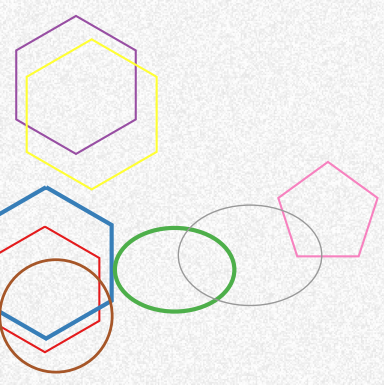[{"shape": "hexagon", "thickness": 1.5, "radius": 0.82, "center": [0.117, 0.248]}, {"shape": "hexagon", "thickness": 3, "radius": 0.98, "center": [0.12, 0.317]}, {"shape": "oval", "thickness": 3, "radius": 0.78, "center": [0.454, 0.299]}, {"shape": "hexagon", "thickness": 1.5, "radius": 0.9, "center": [0.197, 0.779]}, {"shape": "hexagon", "thickness": 1.5, "radius": 0.97, "center": [0.238, 0.703]}, {"shape": "circle", "thickness": 2, "radius": 0.73, "center": [0.145, 0.179]}, {"shape": "pentagon", "thickness": 1.5, "radius": 0.68, "center": [0.852, 0.444]}, {"shape": "oval", "thickness": 1, "radius": 0.93, "center": [0.649, 0.337]}]